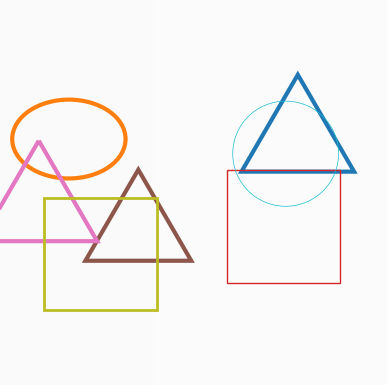[{"shape": "triangle", "thickness": 3, "radius": 0.84, "center": [0.769, 0.638]}, {"shape": "oval", "thickness": 3, "radius": 0.73, "center": [0.178, 0.639]}, {"shape": "square", "thickness": 1, "radius": 0.73, "center": [0.732, 0.411]}, {"shape": "triangle", "thickness": 3, "radius": 0.79, "center": [0.357, 0.402]}, {"shape": "triangle", "thickness": 3, "radius": 0.87, "center": [0.1, 0.461]}, {"shape": "square", "thickness": 2, "radius": 0.73, "center": [0.259, 0.34]}, {"shape": "circle", "thickness": 0.5, "radius": 0.68, "center": [0.737, 0.601]}]